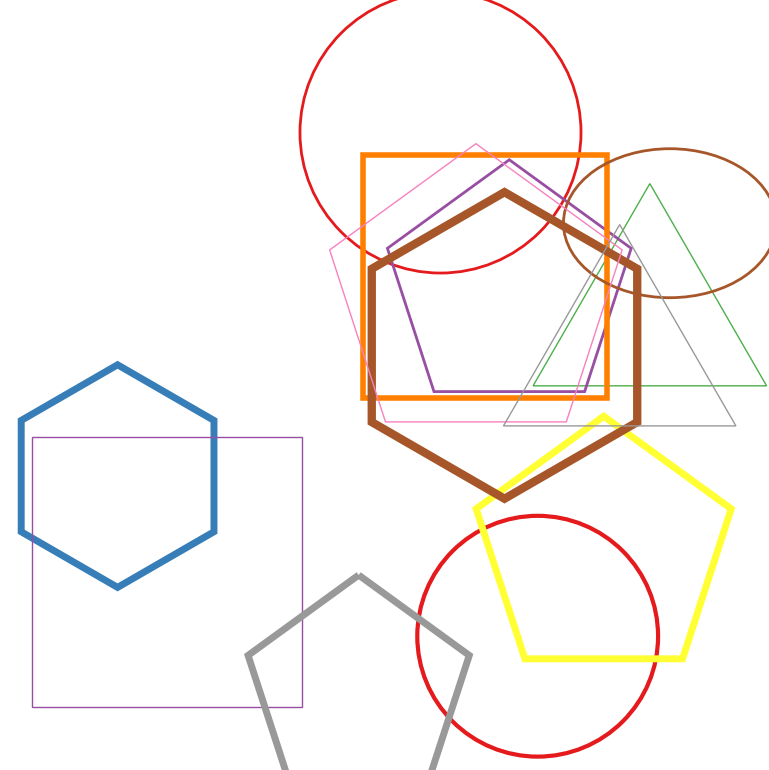[{"shape": "circle", "thickness": 1.5, "radius": 0.78, "center": [0.698, 0.174]}, {"shape": "circle", "thickness": 1, "radius": 0.91, "center": [0.572, 0.828]}, {"shape": "hexagon", "thickness": 2.5, "radius": 0.72, "center": [0.153, 0.382]}, {"shape": "triangle", "thickness": 0.5, "radius": 0.88, "center": [0.844, 0.586]}, {"shape": "square", "thickness": 0.5, "radius": 0.88, "center": [0.217, 0.257]}, {"shape": "pentagon", "thickness": 1, "radius": 0.83, "center": [0.661, 0.626]}, {"shape": "square", "thickness": 2, "radius": 0.79, "center": [0.63, 0.641]}, {"shape": "pentagon", "thickness": 2.5, "radius": 0.87, "center": [0.784, 0.285]}, {"shape": "oval", "thickness": 1, "radius": 0.69, "center": [0.87, 0.71]}, {"shape": "hexagon", "thickness": 3, "radius": 1.0, "center": [0.655, 0.551]}, {"shape": "pentagon", "thickness": 0.5, "radius": 1.0, "center": [0.618, 0.614]}, {"shape": "pentagon", "thickness": 2.5, "radius": 0.76, "center": [0.466, 0.102]}, {"shape": "triangle", "thickness": 0.5, "radius": 0.87, "center": [0.805, 0.534]}]